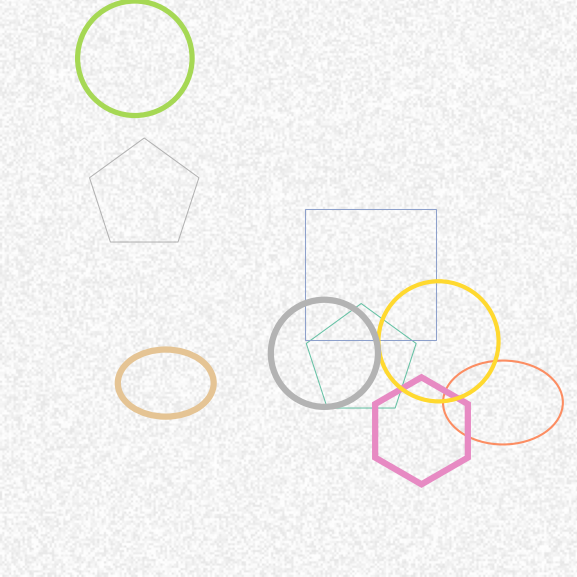[{"shape": "pentagon", "thickness": 0.5, "radius": 0.5, "center": [0.625, 0.374]}, {"shape": "oval", "thickness": 1, "radius": 0.52, "center": [0.871, 0.302]}, {"shape": "square", "thickness": 0.5, "radius": 0.57, "center": [0.642, 0.524]}, {"shape": "hexagon", "thickness": 3, "radius": 0.46, "center": [0.73, 0.253]}, {"shape": "circle", "thickness": 2.5, "radius": 0.5, "center": [0.234, 0.898]}, {"shape": "circle", "thickness": 2, "radius": 0.52, "center": [0.759, 0.408]}, {"shape": "oval", "thickness": 3, "radius": 0.41, "center": [0.287, 0.336]}, {"shape": "circle", "thickness": 3, "radius": 0.46, "center": [0.562, 0.387]}, {"shape": "pentagon", "thickness": 0.5, "radius": 0.5, "center": [0.25, 0.661]}]